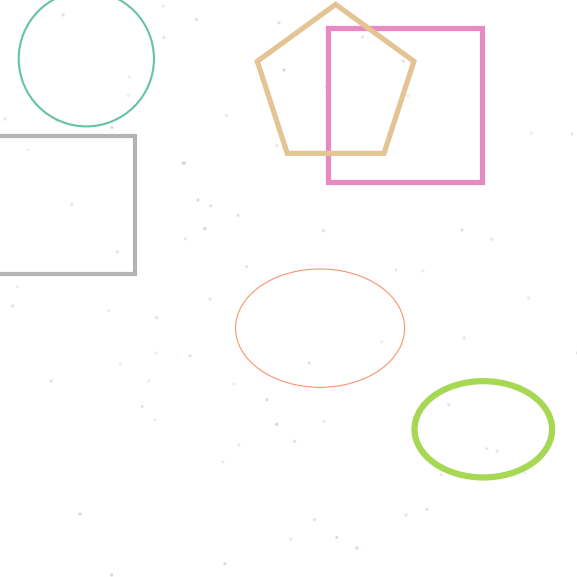[{"shape": "circle", "thickness": 1, "radius": 0.59, "center": [0.149, 0.897]}, {"shape": "oval", "thickness": 0.5, "radius": 0.73, "center": [0.554, 0.431]}, {"shape": "square", "thickness": 2.5, "radius": 0.67, "center": [0.701, 0.817]}, {"shape": "oval", "thickness": 3, "radius": 0.6, "center": [0.837, 0.256]}, {"shape": "pentagon", "thickness": 2.5, "radius": 0.71, "center": [0.581, 0.849]}, {"shape": "square", "thickness": 2, "radius": 0.6, "center": [0.115, 0.644]}]